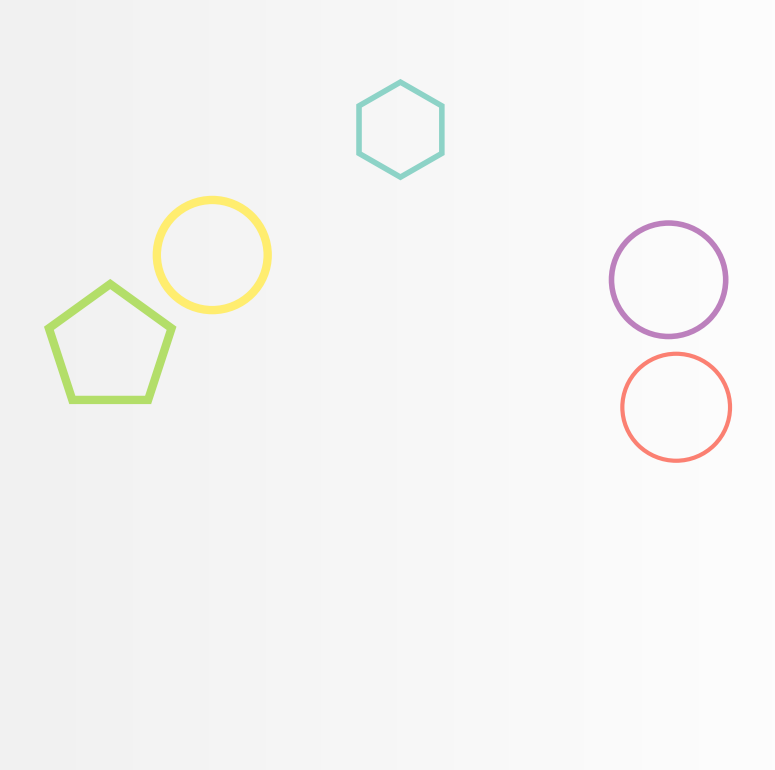[{"shape": "hexagon", "thickness": 2, "radius": 0.31, "center": [0.517, 0.832]}, {"shape": "circle", "thickness": 1.5, "radius": 0.35, "center": [0.873, 0.471]}, {"shape": "pentagon", "thickness": 3, "radius": 0.42, "center": [0.142, 0.548]}, {"shape": "circle", "thickness": 2, "radius": 0.37, "center": [0.863, 0.637]}, {"shape": "circle", "thickness": 3, "radius": 0.36, "center": [0.274, 0.669]}]